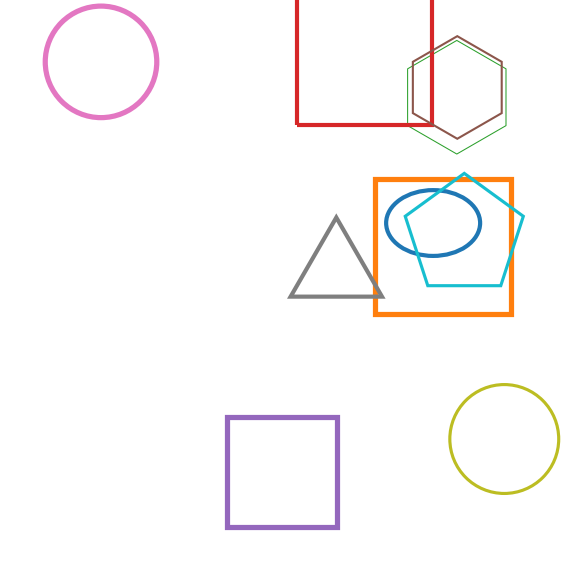[{"shape": "oval", "thickness": 2, "radius": 0.41, "center": [0.75, 0.613]}, {"shape": "square", "thickness": 2.5, "radius": 0.59, "center": [0.767, 0.572]}, {"shape": "hexagon", "thickness": 0.5, "radius": 0.49, "center": [0.791, 0.831]}, {"shape": "square", "thickness": 2, "radius": 0.58, "center": [0.631, 0.899]}, {"shape": "square", "thickness": 2.5, "radius": 0.48, "center": [0.488, 0.181]}, {"shape": "hexagon", "thickness": 1, "radius": 0.44, "center": [0.792, 0.848]}, {"shape": "circle", "thickness": 2.5, "radius": 0.48, "center": [0.175, 0.892]}, {"shape": "triangle", "thickness": 2, "radius": 0.46, "center": [0.582, 0.531]}, {"shape": "circle", "thickness": 1.5, "radius": 0.47, "center": [0.873, 0.239]}, {"shape": "pentagon", "thickness": 1.5, "radius": 0.54, "center": [0.804, 0.591]}]